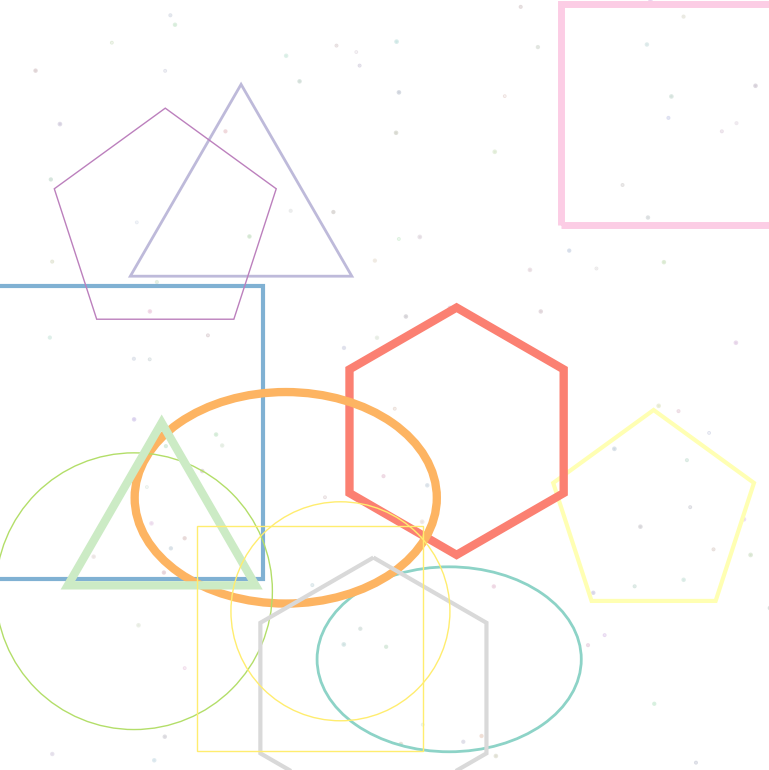[{"shape": "oval", "thickness": 1, "radius": 0.86, "center": [0.583, 0.144]}, {"shape": "pentagon", "thickness": 1.5, "radius": 0.69, "center": [0.849, 0.33]}, {"shape": "triangle", "thickness": 1, "radius": 0.83, "center": [0.313, 0.724]}, {"shape": "hexagon", "thickness": 3, "radius": 0.8, "center": [0.593, 0.44]}, {"shape": "square", "thickness": 1.5, "radius": 0.95, "center": [0.152, 0.438]}, {"shape": "oval", "thickness": 3, "radius": 0.98, "center": [0.371, 0.354]}, {"shape": "circle", "thickness": 0.5, "radius": 0.9, "center": [0.174, 0.232]}, {"shape": "square", "thickness": 2.5, "radius": 0.72, "center": [0.872, 0.852]}, {"shape": "hexagon", "thickness": 1.5, "radius": 0.85, "center": [0.485, 0.106]}, {"shape": "pentagon", "thickness": 0.5, "radius": 0.76, "center": [0.215, 0.708]}, {"shape": "triangle", "thickness": 3, "radius": 0.7, "center": [0.21, 0.31]}, {"shape": "square", "thickness": 0.5, "radius": 0.73, "center": [0.403, 0.171]}, {"shape": "circle", "thickness": 0.5, "radius": 0.71, "center": [0.442, 0.206]}]